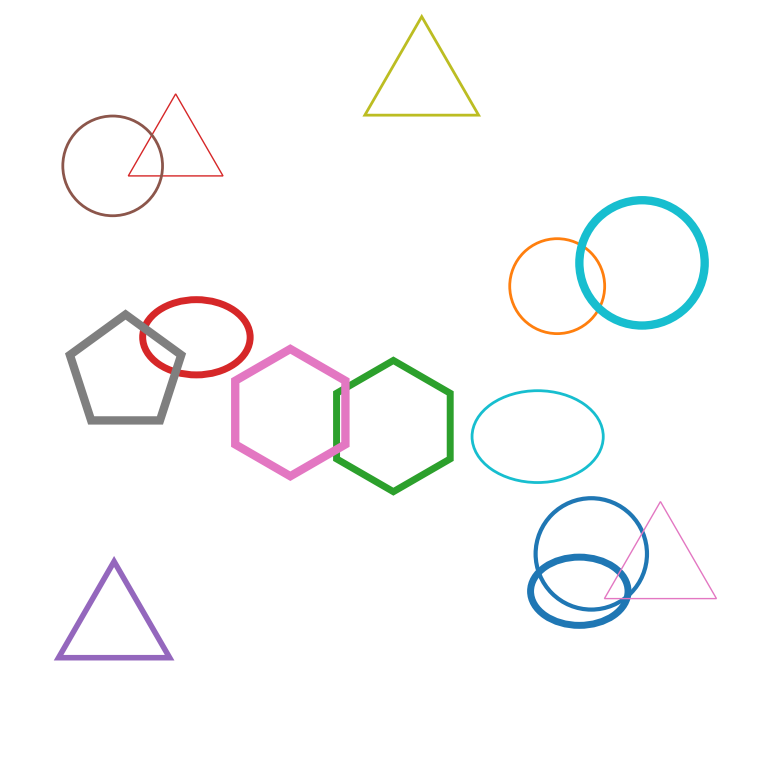[{"shape": "circle", "thickness": 1.5, "radius": 0.36, "center": [0.768, 0.281]}, {"shape": "oval", "thickness": 2.5, "radius": 0.32, "center": [0.752, 0.232]}, {"shape": "circle", "thickness": 1, "radius": 0.31, "center": [0.724, 0.628]}, {"shape": "hexagon", "thickness": 2.5, "radius": 0.43, "center": [0.511, 0.447]}, {"shape": "oval", "thickness": 2.5, "radius": 0.35, "center": [0.255, 0.562]}, {"shape": "triangle", "thickness": 0.5, "radius": 0.36, "center": [0.228, 0.807]}, {"shape": "triangle", "thickness": 2, "radius": 0.42, "center": [0.148, 0.187]}, {"shape": "circle", "thickness": 1, "radius": 0.32, "center": [0.146, 0.785]}, {"shape": "hexagon", "thickness": 3, "radius": 0.41, "center": [0.377, 0.464]}, {"shape": "triangle", "thickness": 0.5, "radius": 0.42, "center": [0.858, 0.265]}, {"shape": "pentagon", "thickness": 3, "radius": 0.38, "center": [0.163, 0.515]}, {"shape": "triangle", "thickness": 1, "radius": 0.43, "center": [0.548, 0.893]}, {"shape": "circle", "thickness": 3, "radius": 0.41, "center": [0.834, 0.659]}, {"shape": "oval", "thickness": 1, "radius": 0.43, "center": [0.698, 0.433]}]